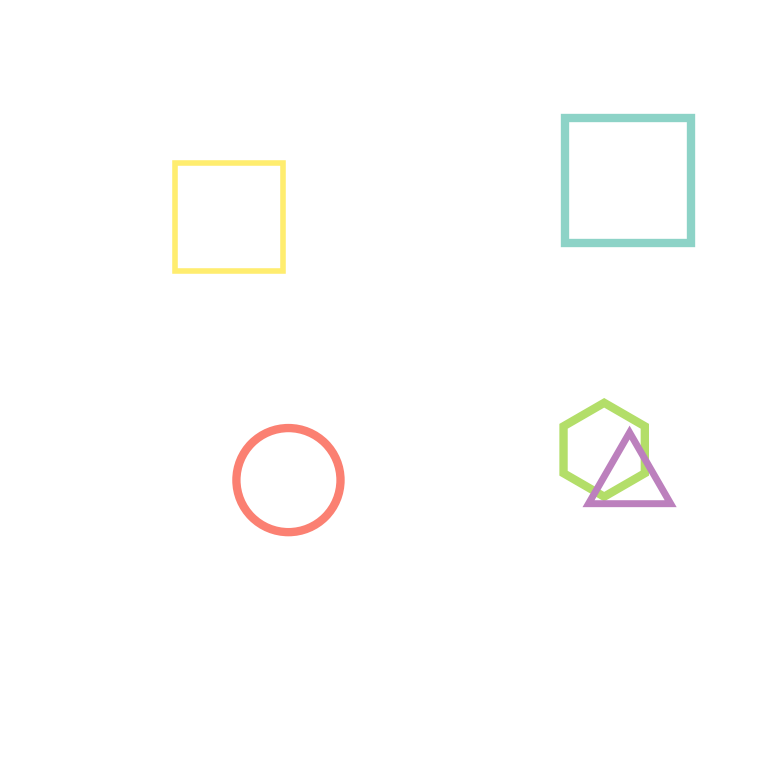[{"shape": "square", "thickness": 3, "radius": 0.41, "center": [0.816, 0.766]}, {"shape": "circle", "thickness": 3, "radius": 0.34, "center": [0.375, 0.376]}, {"shape": "hexagon", "thickness": 3, "radius": 0.3, "center": [0.785, 0.416]}, {"shape": "triangle", "thickness": 2.5, "radius": 0.31, "center": [0.818, 0.377]}, {"shape": "square", "thickness": 2, "radius": 0.35, "center": [0.297, 0.718]}]